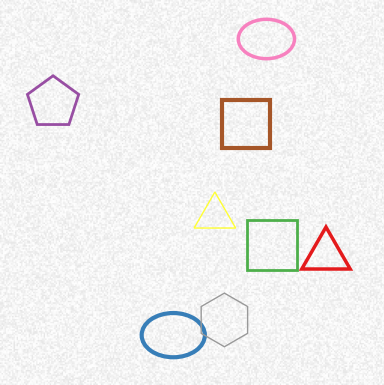[{"shape": "triangle", "thickness": 2.5, "radius": 0.36, "center": [0.847, 0.338]}, {"shape": "oval", "thickness": 3, "radius": 0.41, "center": [0.45, 0.13]}, {"shape": "square", "thickness": 2, "radius": 0.33, "center": [0.706, 0.364]}, {"shape": "pentagon", "thickness": 2, "radius": 0.35, "center": [0.138, 0.733]}, {"shape": "triangle", "thickness": 1, "radius": 0.31, "center": [0.558, 0.439]}, {"shape": "square", "thickness": 3, "radius": 0.31, "center": [0.639, 0.678]}, {"shape": "oval", "thickness": 2.5, "radius": 0.37, "center": [0.692, 0.899]}, {"shape": "hexagon", "thickness": 1, "radius": 0.35, "center": [0.583, 0.169]}]